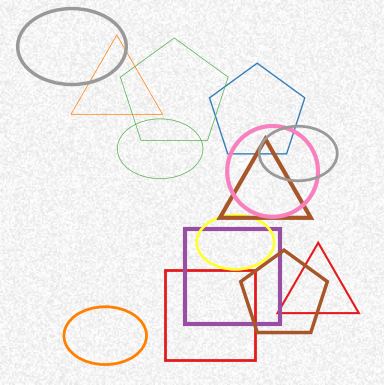[{"shape": "triangle", "thickness": 1.5, "radius": 0.61, "center": [0.826, 0.248]}, {"shape": "square", "thickness": 2, "radius": 0.58, "center": [0.546, 0.183]}, {"shape": "pentagon", "thickness": 1, "radius": 0.65, "center": [0.668, 0.706]}, {"shape": "pentagon", "thickness": 0.5, "radius": 0.74, "center": [0.453, 0.754]}, {"shape": "oval", "thickness": 0.5, "radius": 0.56, "center": [0.416, 0.614]}, {"shape": "square", "thickness": 3, "radius": 0.62, "center": [0.604, 0.282]}, {"shape": "oval", "thickness": 2, "radius": 0.54, "center": [0.273, 0.128]}, {"shape": "triangle", "thickness": 0.5, "radius": 0.69, "center": [0.303, 0.772]}, {"shape": "oval", "thickness": 2, "radius": 0.5, "center": [0.611, 0.371]}, {"shape": "pentagon", "thickness": 2.5, "radius": 0.59, "center": [0.738, 0.232]}, {"shape": "triangle", "thickness": 3, "radius": 0.68, "center": [0.689, 0.502]}, {"shape": "circle", "thickness": 3, "radius": 0.59, "center": [0.708, 0.555]}, {"shape": "oval", "thickness": 2.5, "radius": 0.7, "center": [0.187, 0.879]}, {"shape": "oval", "thickness": 2, "radius": 0.51, "center": [0.775, 0.601]}]